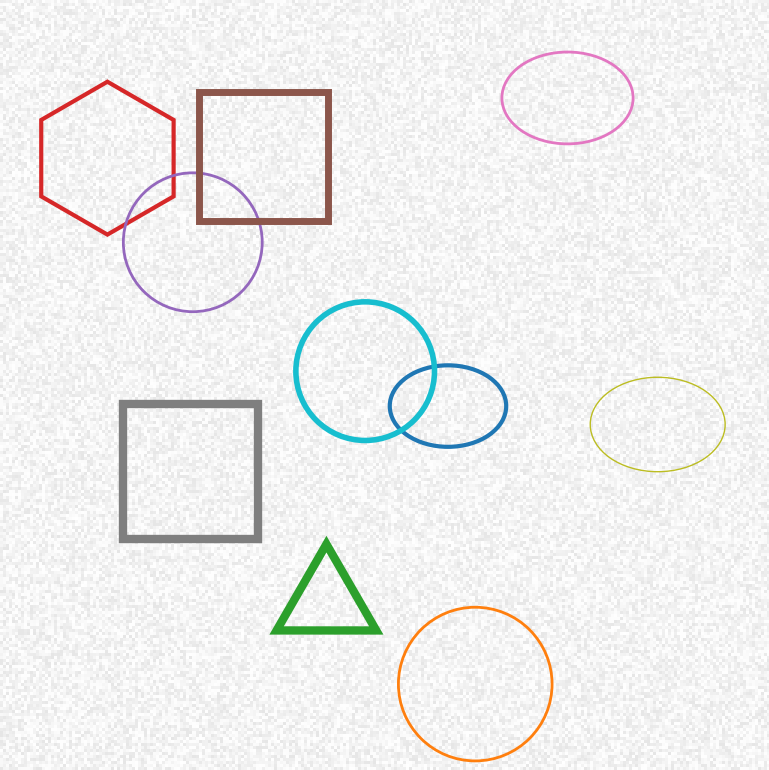[{"shape": "oval", "thickness": 1.5, "radius": 0.38, "center": [0.582, 0.473]}, {"shape": "circle", "thickness": 1, "radius": 0.5, "center": [0.617, 0.112]}, {"shape": "triangle", "thickness": 3, "radius": 0.37, "center": [0.424, 0.219]}, {"shape": "hexagon", "thickness": 1.5, "radius": 0.5, "center": [0.14, 0.795]}, {"shape": "circle", "thickness": 1, "radius": 0.45, "center": [0.25, 0.685]}, {"shape": "square", "thickness": 2.5, "radius": 0.42, "center": [0.342, 0.797]}, {"shape": "oval", "thickness": 1, "radius": 0.43, "center": [0.737, 0.873]}, {"shape": "square", "thickness": 3, "radius": 0.44, "center": [0.248, 0.387]}, {"shape": "oval", "thickness": 0.5, "radius": 0.44, "center": [0.854, 0.449]}, {"shape": "circle", "thickness": 2, "radius": 0.45, "center": [0.474, 0.518]}]